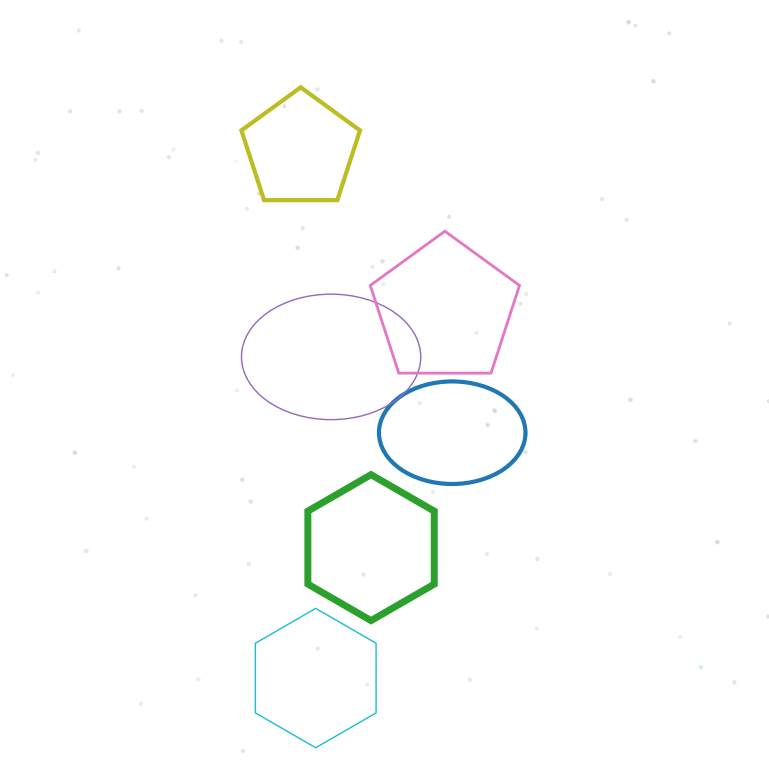[{"shape": "oval", "thickness": 1.5, "radius": 0.48, "center": [0.587, 0.438]}, {"shape": "hexagon", "thickness": 2.5, "radius": 0.47, "center": [0.482, 0.289]}, {"shape": "oval", "thickness": 0.5, "radius": 0.58, "center": [0.43, 0.536]}, {"shape": "pentagon", "thickness": 1, "radius": 0.51, "center": [0.578, 0.598]}, {"shape": "pentagon", "thickness": 1.5, "radius": 0.4, "center": [0.391, 0.806]}, {"shape": "hexagon", "thickness": 0.5, "radius": 0.45, "center": [0.41, 0.119]}]